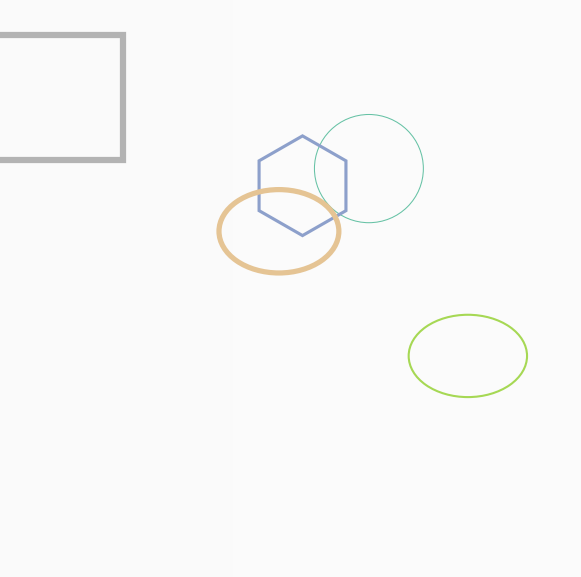[{"shape": "circle", "thickness": 0.5, "radius": 0.47, "center": [0.635, 0.707]}, {"shape": "hexagon", "thickness": 1.5, "radius": 0.43, "center": [0.52, 0.678]}, {"shape": "oval", "thickness": 1, "radius": 0.51, "center": [0.805, 0.383]}, {"shape": "oval", "thickness": 2.5, "radius": 0.52, "center": [0.48, 0.599]}, {"shape": "square", "thickness": 3, "radius": 0.54, "center": [0.104, 0.83]}]